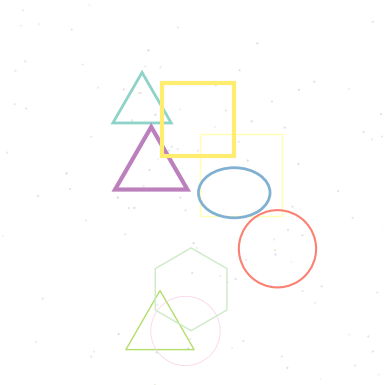[{"shape": "triangle", "thickness": 2, "radius": 0.44, "center": [0.369, 0.724]}, {"shape": "square", "thickness": 1, "radius": 0.53, "center": [0.626, 0.546]}, {"shape": "circle", "thickness": 1.5, "radius": 0.5, "center": [0.721, 0.354]}, {"shape": "oval", "thickness": 2, "radius": 0.46, "center": [0.608, 0.499]}, {"shape": "triangle", "thickness": 1, "radius": 0.51, "center": [0.416, 0.143]}, {"shape": "circle", "thickness": 0.5, "radius": 0.45, "center": [0.482, 0.14]}, {"shape": "triangle", "thickness": 3, "radius": 0.54, "center": [0.393, 0.562]}, {"shape": "hexagon", "thickness": 1, "radius": 0.54, "center": [0.496, 0.249]}, {"shape": "square", "thickness": 3, "radius": 0.47, "center": [0.515, 0.69]}]